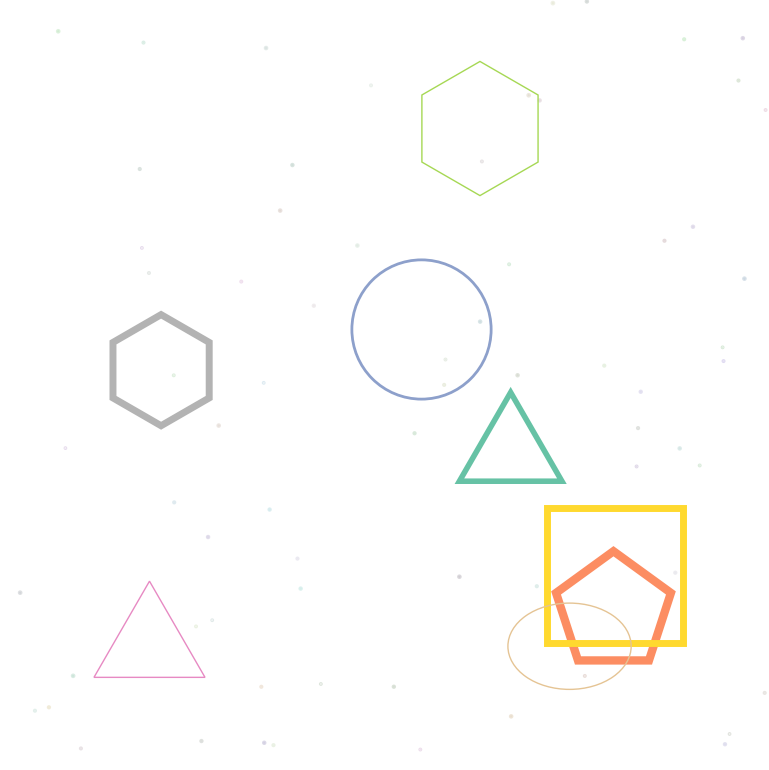[{"shape": "triangle", "thickness": 2, "radius": 0.38, "center": [0.663, 0.413]}, {"shape": "pentagon", "thickness": 3, "radius": 0.39, "center": [0.797, 0.206]}, {"shape": "circle", "thickness": 1, "radius": 0.45, "center": [0.547, 0.572]}, {"shape": "triangle", "thickness": 0.5, "radius": 0.42, "center": [0.194, 0.162]}, {"shape": "hexagon", "thickness": 0.5, "radius": 0.44, "center": [0.623, 0.833]}, {"shape": "square", "thickness": 2.5, "radius": 0.44, "center": [0.799, 0.252]}, {"shape": "oval", "thickness": 0.5, "radius": 0.4, "center": [0.74, 0.161]}, {"shape": "hexagon", "thickness": 2.5, "radius": 0.36, "center": [0.209, 0.519]}]